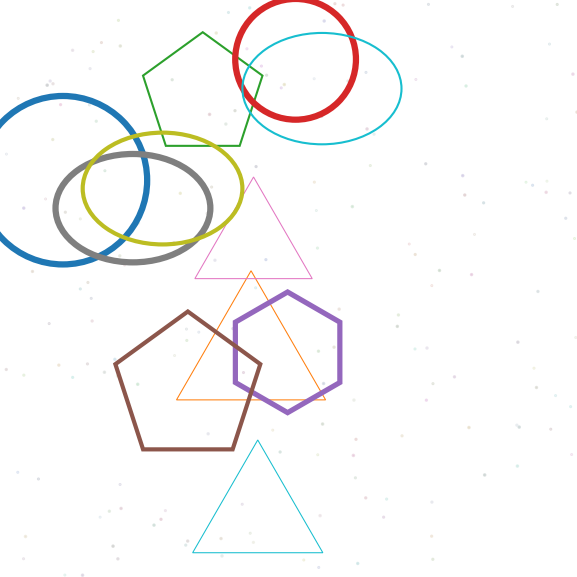[{"shape": "circle", "thickness": 3, "radius": 0.73, "center": [0.109, 0.687]}, {"shape": "triangle", "thickness": 0.5, "radius": 0.75, "center": [0.435, 0.381]}, {"shape": "pentagon", "thickness": 1, "radius": 0.54, "center": [0.351, 0.835]}, {"shape": "circle", "thickness": 3, "radius": 0.52, "center": [0.512, 0.896]}, {"shape": "hexagon", "thickness": 2.5, "radius": 0.52, "center": [0.498, 0.389]}, {"shape": "pentagon", "thickness": 2, "radius": 0.66, "center": [0.325, 0.328]}, {"shape": "triangle", "thickness": 0.5, "radius": 0.59, "center": [0.439, 0.575]}, {"shape": "oval", "thickness": 3, "radius": 0.67, "center": [0.23, 0.639]}, {"shape": "oval", "thickness": 2, "radius": 0.69, "center": [0.281, 0.673]}, {"shape": "oval", "thickness": 1, "radius": 0.69, "center": [0.557, 0.846]}, {"shape": "triangle", "thickness": 0.5, "radius": 0.65, "center": [0.446, 0.107]}]